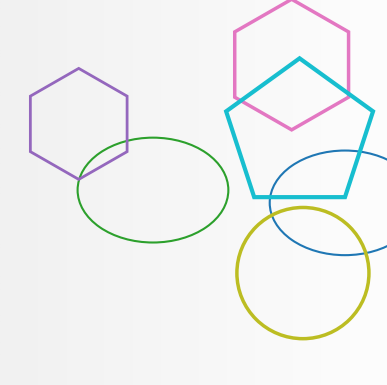[{"shape": "oval", "thickness": 1.5, "radius": 0.97, "center": [0.89, 0.473]}, {"shape": "oval", "thickness": 1.5, "radius": 0.97, "center": [0.395, 0.506]}, {"shape": "hexagon", "thickness": 2, "radius": 0.72, "center": [0.203, 0.678]}, {"shape": "hexagon", "thickness": 2.5, "radius": 0.85, "center": [0.753, 0.832]}, {"shape": "circle", "thickness": 2.5, "radius": 0.85, "center": [0.782, 0.291]}, {"shape": "pentagon", "thickness": 3, "radius": 1.0, "center": [0.773, 0.649]}]